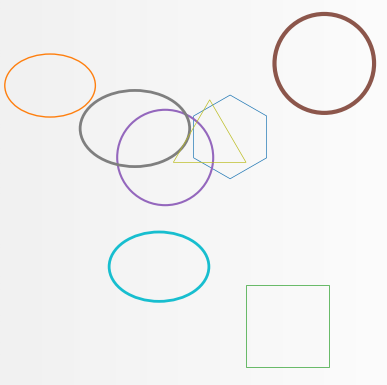[{"shape": "hexagon", "thickness": 0.5, "radius": 0.54, "center": [0.594, 0.644]}, {"shape": "oval", "thickness": 1, "radius": 0.58, "center": [0.129, 0.778]}, {"shape": "square", "thickness": 0.5, "radius": 0.53, "center": [0.742, 0.153]}, {"shape": "circle", "thickness": 1.5, "radius": 0.62, "center": [0.426, 0.591]}, {"shape": "circle", "thickness": 3, "radius": 0.64, "center": [0.837, 0.835]}, {"shape": "oval", "thickness": 2, "radius": 0.71, "center": [0.348, 0.666]}, {"shape": "triangle", "thickness": 0.5, "radius": 0.54, "center": [0.541, 0.632]}, {"shape": "oval", "thickness": 2, "radius": 0.64, "center": [0.41, 0.307]}]